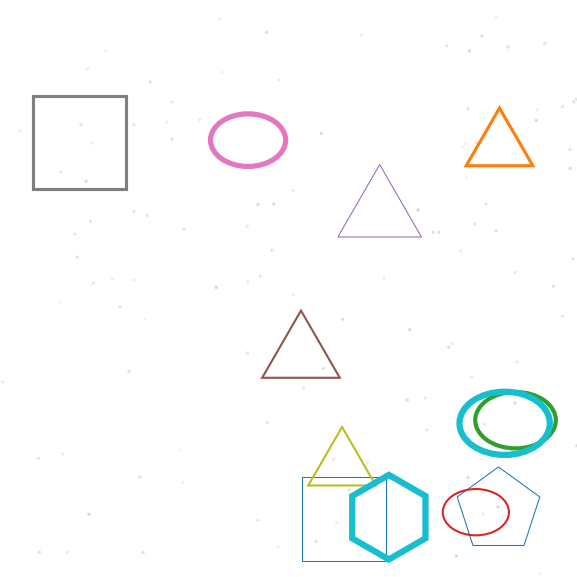[{"shape": "square", "thickness": 0.5, "radius": 0.36, "center": [0.596, 0.101]}, {"shape": "pentagon", "thickness": 0.5, "radius": 0.38, "center": [0.863, 0.115]}, {"shape": "triangle", "thickness": 1.5, "radius": 0.33, "center": [0.865, 0.745]}, {"shape": "oval", "thickness": 2, "radius": 0.35, "center": [0.893, 0.272]}, {"shape": "oval", "thickness": 1, "radius": 0.29, "center": [0.824, 0.112]}, {"shape": "triangle", "thickness": 0.5, "radius": 0.42, "center": [0.657, 0.631]}, {"shape": "triangle", "thickness": 1, "radius": 0.39, "center": [0.521, 0.384]}, {"shape": "oval", "thickness": 2.5, "radius": 0.33, "center": [0.43, 0.756]}, {"shape": "square", "thickness": 1.5, "radius": 0.4, "center": [0.138, 0.753]}, {"shape": "triangle", "thickness": 1, "radius": 0.34, "center": [0.592, 0.192]}, {"shape": "oval", "thickness": 3, "radius": 0.39, "center": [0.874, 0.266]}, {"shape": "hexagon", "thickness": 3, "radius": 0.37, "center": [0.673, 0.104]}]